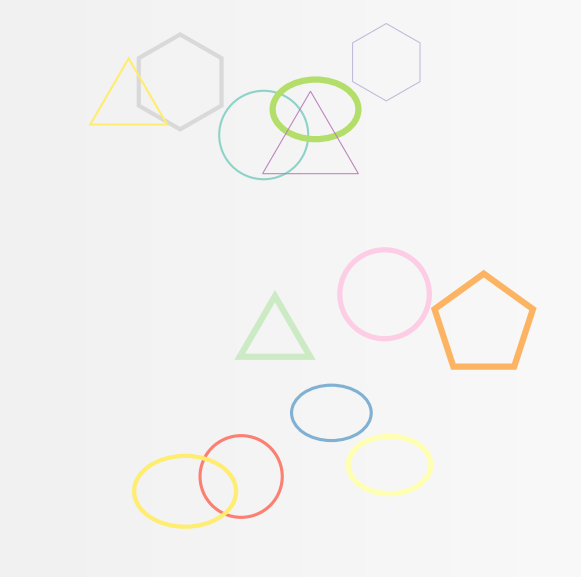[{"shape": "circle", "thickness": 1, "radius": 0.38, "center": [0.454, 0.765]}, {"shape": "oval", "thickness": 2.5, "radius": 0.35, "center": [0.67, 0.194]}, {"shape": "hexagon", "thickness": 0.5, "radius": 0.33, "center": [0.665, 0.891]}, {"shape": "circle", "thickness": 1.5, "radius": 0.35, "center": [0.415, 0.174]}, {"shape": "oval", "thickness": 1.5, "radius": 0.34, "center": [0.57, 0.284]}, {"shape": "pentagon", "thickness": 3, "radius": 0.44, "center": [0.832, 0.436]}, {"shape": "oval", "thickness": 3, "radius": 0.37, "center": [0.543, 0.81]}, {"shape": "circle", "thickness": 2.5, "radius": 0.38, "center": [0.662, 0.49]}, {"shape": "hexagon", "thickness": 2, "radius": 0.41, "center": [0.31, 0.857]}, {"shape": "triangle", "thickness": 0.5, "radius": 0.48, "center": [0.534, 0.746]}, {"shape": "triangle", "thickness": 3, "radius": 0.35, "center": [0.473, 0.416]}, {"shape": "oval", "thickness": 2, "radius": 0.44, "center": [0.318, 0.148]}, {"shape": "triangle", "thickness": 1, "radius": 0.38, "center": [0.221, 0.822]}]